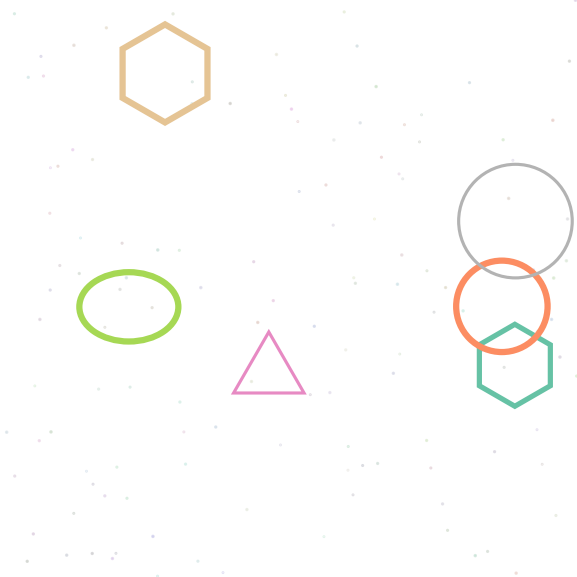[{"shape": "hexagon", "thickness": 2.5, "radius": 0.35, "center": [0.892, 0.367]}, {"shape": "circle", "thickness": 3, "radius": 0.4, "center": [0.869, 0.469]}, {"shape": "triangle", "thickness": 1.5, "radius": 0.35, "center": [0.465, 0.354]}, {"shape": "oval", "thickness": 3, "radius": 0.43, "center": [0.223, 0.468]}, {"shape": "hexagon", "thickness": 3, "radius": 0.42, "center": [0.286, 0.872]}, {"shape": "circle", "thickness": 1.5, "radius": 0.49, "center": [0.893, 0.616]}]